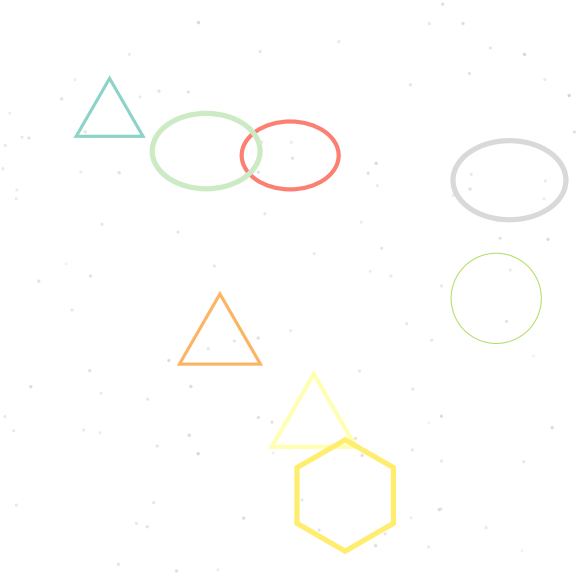[{"shape": "triangle", "thickness": 1.5, "radius": 0.33, "center": [0.19, 0.797]}, {"shape": "triangle", "thickness": 2, "radius": 0.42, "center": [0.543, 0.267]}, {"shape": "oval", "thickness": 2, "radius": 0.42, "center": [0.502, 0.73]}, {"shape": "triangle", "thickness": 1.5, "radius": 0.4, "center": [0.381, 0.409]}, {"shape": "circle", "thickness": 0.5, "radius": 0.39, "center": [0.859, 0.482]}, {"shape": "oval", "thickness": 2.5, "radius": 0.49, "center": [0.882, 0.687]}, {"shape": "oval", "thickness": 2.5, "radius": 0.47, "center": [0.357, 0.738]}, {"shape": "hexagon", "thickness": 2.5, "radius": 0.48, "center": [0.598, 0.141]}]